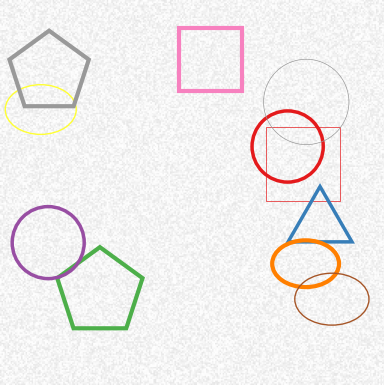[{"shape": "square", "thickness": 0.5, "radius": 0.48, "center": [0.788, 0.574]}, {"shape": "circle", "thickness": 2.5, "radius": 0.46, "center": [0.747, 0.619]}, {"shape": "triangle", "thickness": 2.5, "radius": 0.48, "center": [0.831, 0.42]}, {"shape": "pentagon", "thickness": 3, "radius": 0.58, "center": [0.259, 0.242]}, {"shape": "circle", "thickness": 2.5, "radius": 0.47, "center": [0.125, 0.37]}, {"shape": "oval", "thickness": 3, "radius": 0.43, "center": [0.794, 0.315]}, {"shape": "oval", "thickness": 1, "radius": 0.46, "center": [0.106, 0.715]}, {"shape": "oval", "thickness": 1, "radius": 0.48, "center": [0.862, 0.223]}, {"shape": "square", "thickness": 3, "radius": 0.41, "center": [0.547, 0.846]}, {"shape": "pentagon", "thickness": 3, "radius": 0.54, "center": [0.128, 0.812]}, {"shape": "circle", "thickness": 0.5, "radius": 0.55, "center": [0.795, 0.735]}]